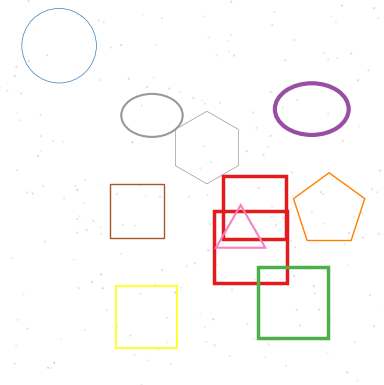[{"shape": "square", "thickness": 2.5, "radius": 0.47, "center": [0.65, 0.359]}, {"shape": "square", "thickness": 2.5, "radius": 0.41, "center": [0.661, 0.461]}, {"shape": "circle", "thickness": 0.5, "radius": 0.48, "center": [0.154, 0.881]}, {"shape": "square", "thickness": 2.5, "radius": 0.46, "center": [0.761, 0.214]}, {"shape": "oval", "thickness": 3, "radius": 0.48, "center": [0.81, 0.717]}, {"shape": "pentagon", "thickness": 1, "radius": 0.49, "center": [0.855, 0.454]}, {"shape": "square", "thickness": 1.5, "radius": 0.4, "center": [0.38, 0.177]}, {"shape": "square", "thickness": 1, "radius": 0.35, "center": [0.357, 0.451]}, {"shape": "triangle", "thickness": 1.5, "radius": 0.37, "center": [0.625, 0.394]}, {"shape": "oval", "thickness": 1.5, "radius": 0.4, "center": [0.395, 0.7]}, {"shape": "hexagon", "thickness": 0.5, "radius": 0.47, "center": [0.537, 0.617]}]